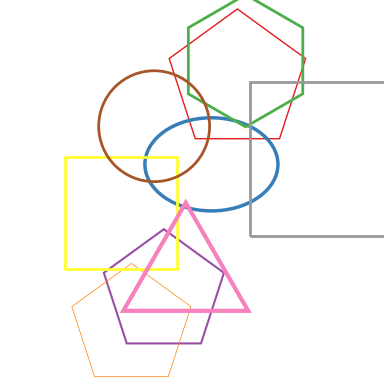[{"shape": "pentagon", "thickness": 1, "radius": 0.93, "center": [0.617, 0.79]}, {"shape": "oval", "thickness": 2.5, "radius": 0.86, "center": [0.549, 0.573]}, {"shape": "hexagon", "thickness": 2, "radius": 0.86, "center": [0.638, 0.842]}, {"shape": "pentagon", "thickness": 1.5, "radius": 0.82, "center": [0.426, 0.241]}, {"shape": "pentagon", "thickness": 0.5, "radius": 0.81, "center": [0.341, 0.153]}, {"shape": "square", "thickness": 2, "radius": 0.73, "center": [0.315, 0.447]}, {"shape": "circle", "thickness": 2, "radius": 0.72, "center": [0.4, 0.672]}, {"shape": "triangle", "thickness": 3, "radius": 0.94, "center": [0.482, 0.286]}, {"shape": "square", "thickness": 2, "radius": 1.0, "center": [0.847, 0.587]}]